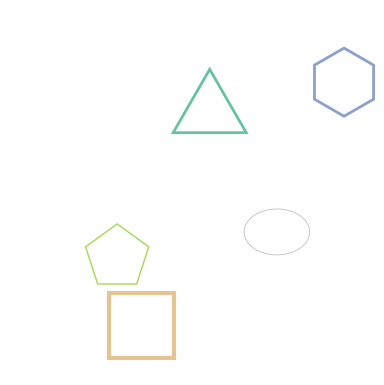[{"shape": "triangle", "thickness": 2, "radius": 0.55, "center": [0.545, 0.71]}, {"shape": "hexagon", "thickness": 2, "radius": 0.44, "center": [0.894, 0.787]}, {"shape": "pentagon", "thickness": 1, "radius": 0.43, "center": [0.304, 0.332]}, {"shape": "square", "thickness": 3, "radius": 0.42, "center": [0.367, 0.155]}, {"shape": "oval", "thickness": 0.5, "radius": 0.43, "center": [0.719, 0.398]}]